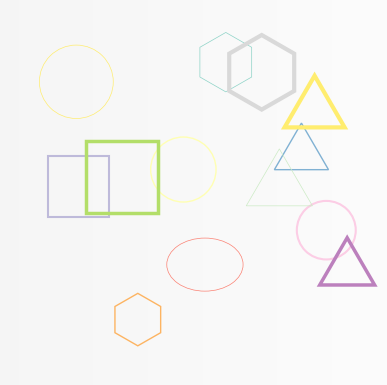[{"shape": "hexagon", "thickness": 0.5, "radius": 0.39, "center": [0.583, 0.839]}, {"shape": "circle", "thickness": 1, "radius": 0.42, "center": [0.473, 0.56]}, {"shape": "square", "thickness": 1.5, "radius": 0.4, "center": [0.202, 0.517]}, {"shape": "oval", "thickness": 0.5, "radius": 0.49, "center": [0.529, 0.313]}, {"shape": "triangle", "thickness": 1, "radius": 0.4, "center": [0.778, 0.6]}, {"shape": "hexagon", "thickness": 1, "radius": 0.34, "center": [0.356, 0.17]}, {"shape": "square", "thickness": 2.5, "radius": 0.47, "center": [0.315, 0.54]}, {"shape": "circle", "thickness": 1.5, "radius": 0.38, "center": [0.842, 0.402]}, {"shape": "hexagon", "thickness": 3, "radius": 0.48, "center": [0.675, 0.812]}, {"shape": "triangle", "thickness": 2.5, "radius": 0.41, "center": [0.896, 0.301]}, {"shape": "triangle", "thickness": 0.5, "radius": 0.49, "center": [0.721, 0.515]}, {"shape": "circle", "thickness": 0.5, "radius": 0.48, "center": [0.197, 0.788]}, {"shape": "triangle", "thickness": 3, "radius": 0.45, "center": [0.812, 0.714]}]